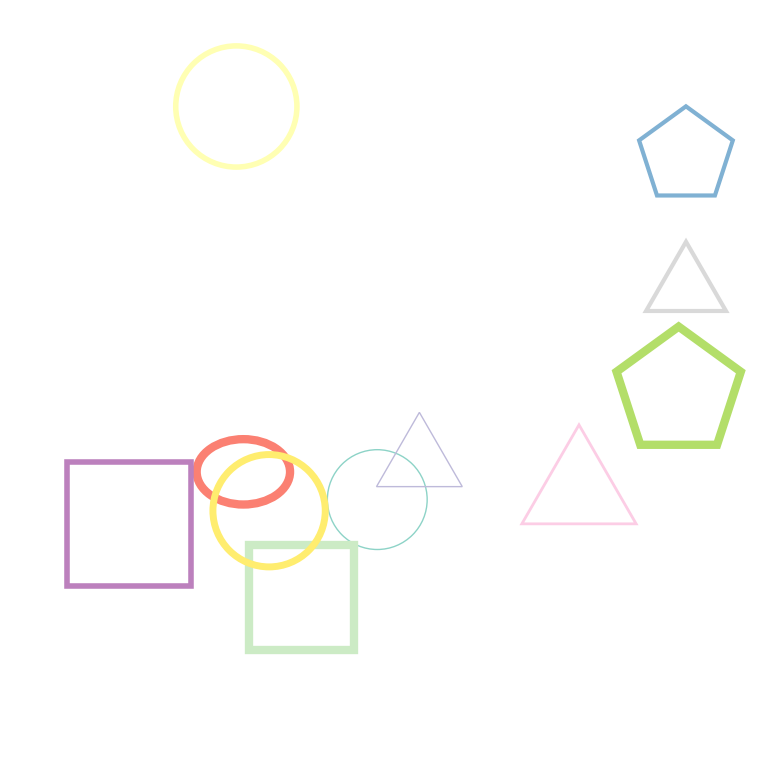[{"shape": "circle", "thickness": 0.5, "radius": 0.32, "center": [0.49, 0.351]}, {"shape": "circle", "thickness": 2, "radius": 0.39, "center": [0.307, 0.862]}, {"shape": "triangle", "thickness": 0.5, "radius": 0.32, "center": [0.545, 0.4]}, {"shape": "oval", "thickness": 3, "radius": 0.3, "center": [0.316, 0.387]}, {"shape": "pentagon", "thickness": 1.5, "radius": 0.32, "center": [0.891, 0.798]}, {"shape": "pentagon", "thickness": 3, "radius": 0.42, "center": [0.881, 0.491]}, {"shape": "triangle", "thickness": 1, "radius": 0.43, "center": [0.752, 0.363]}, {"shape": "triangle", "thickness": 1.5, "radius": 0.3, "center": [0.891, 0.626]}, {"shape": "square", "thickness": 2, "radius": 0.4, "center": [0.168, 0.32]}, {"shape": "square", "thickness": 3, "radius": 0.34, "center": [0.391, 0.224]}, {"shape": "circle", "thickness": 2.5, "radius": 0.36, "center": [0.349, 0.337]}]